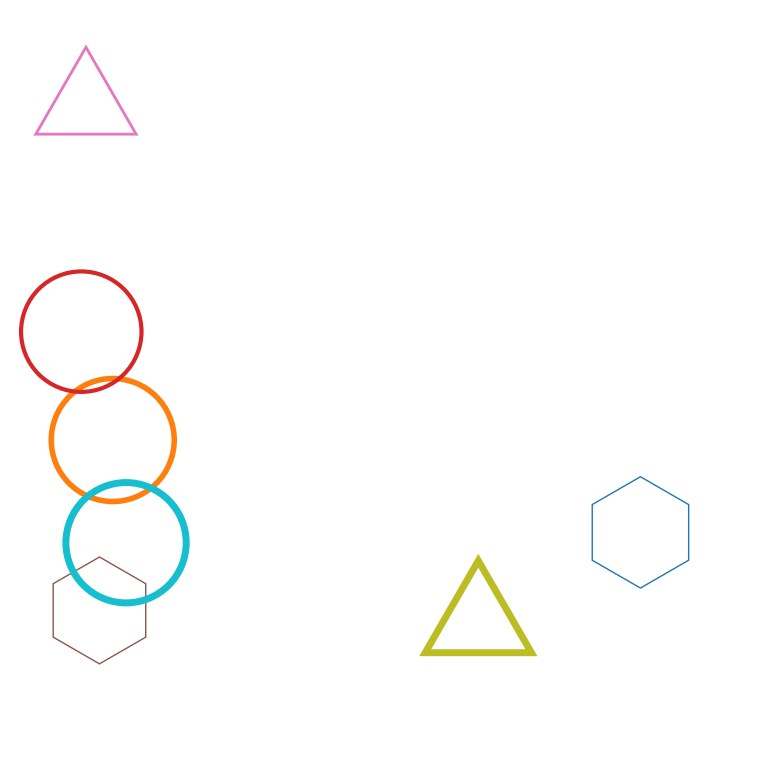[{"shape": "hexagon", "thickness": 0.5, "radius": 0.36, "center": [0.832, 0.309]}, {"shape": "circle", "thickness": 2, "radius": 0.4, "center": [0.146, 0.429]}, {"shape": "circle", "thickness": 1.5, "radius": 0.39, "center": [0.106, 0.569]}, {"shape": "hexagon", "thickness": 0.5, "radius": 0.35, "center": [0.129, 0.207]}, {"shape": "triangle", "thickness": 1, "radius": 0.38, "center": [0.112, 0.863]}, {"shape": "triangle", "thickness": 2.5, "radius": 0.4, "center": [0.621, 0.192]}, {"shape": "circle", "thickness": 2.5, "radius": 0.39, "center": [0.164, 0.295]}]